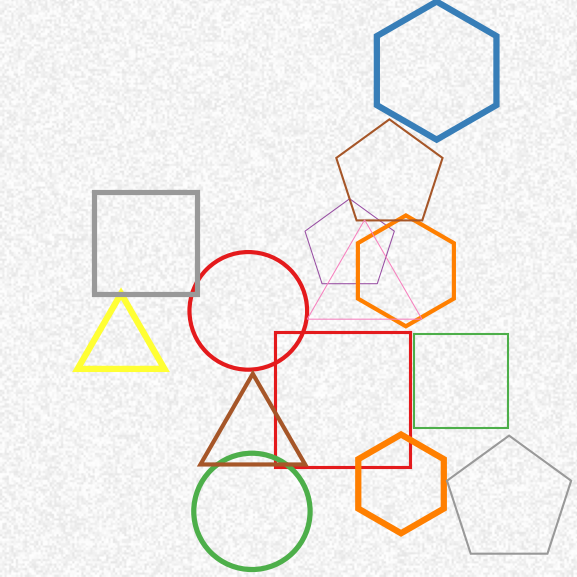[{"shape": "circle", "thickness": 2, "radius": 0.51, "center": [0.43, 0.461]}, {"shape": "square", "thickness": 1.5, "radius": 0.58, "center": [0.594, 0.308]}, {"shape": "hexagon", "thickness": 3, "radius": 0.6, "center": [0.756, 0.877]}, {"shape": "square", "thickness": 1, "radius": 0.41, "center": [0.799, 0.339]}, {"shape": "circle", "thickness": 2.5, "radius": 0.5, "center": [0.436, 0.114]}, {"shape": "pentagon", "thickness": 0.5, "radius": 0.41, "center": [0.605, 0.574]}, {"shape": "hexagon", "thickness": 3, "radius": 0.43, "center": [0.694, 0.161]}, {"shape": "hexagon", "thickness": 2, "radius": 0.48, "center": [0.703, 0.53]}, {"shape": "triangle", "thickness": 3, "radius": 0.43, "center": [0.21, 0.404]}, {"shape": "pentagon", "thickness": 1, "radius": 0.48, "center": [0.674, 0.696]}, {"shape": "triangle", "thickness": 2, "radius": 0.52, "center": [0.438, 0.247]}, {"shape": "triangle", "thickness": 0.5, "radius": 0.57, "center": [0.631, 0.504]}, {"shape": "pentagon", "thickness": 1, "radius": 0.57, "center": [0.882, 0.132]}, {"shape": "square", "thickness": 2.5, "radius": 0.44, "center": [0.252, 0.578]}]